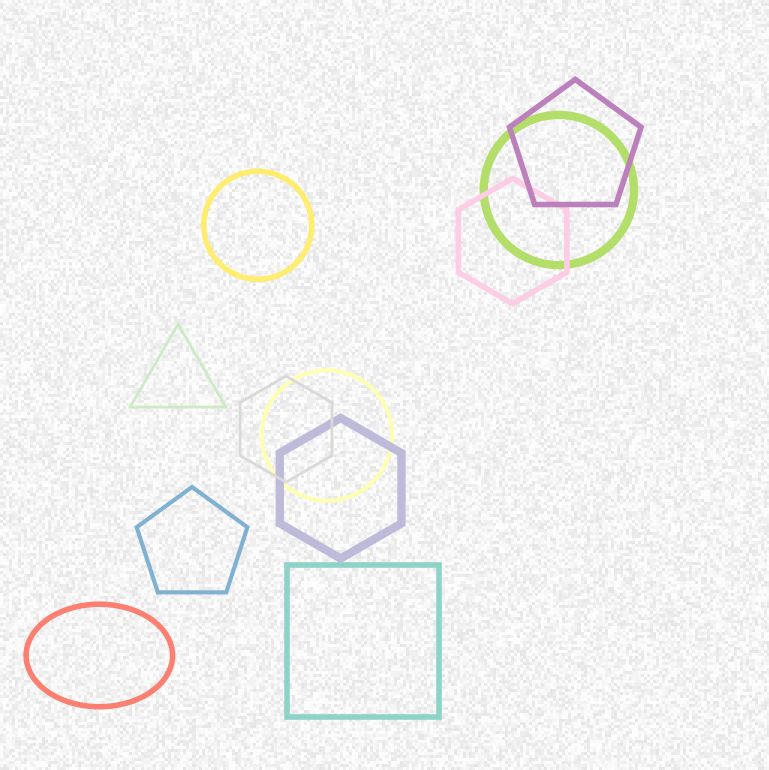[{"shape": "square", "thickness": 2, "radius": 0.49, "center": [0.471, 0.167]}, {"shape": "circle", "thickness": 1.5, "radius": 0.42, "center": [0.425, 0.434]}, {"shape": "hexagon", "thickness": 3, "radius": 0.46, "center": [0.442, 0.366]}, {"shape": "oval", "thickness": 2, "radius": 0.48, "center": [0.129, 0.149]}, {"shape": "pentagon", "thickness": 1.5, "radius": 0.38, "center": [0.249, 0.292]}, {"shape": "circle", "thickness": 3, "radius": 0.49, "center": [0.726, 0.753]}, {"shape": "hexagon", "thickness": 2, "radius": 0.41, "center": [0.666, 0.687]}, {"shape": "hexagon", "thickness": 1, "radius": 0.34, "center": [0.371, 0.443]}, {"shape": "pentagon", "thickness": 2, "radius": 0.45, "center": [0.747, 0.807]}, {"shape": "triangle", "thickness": 1, "radius": 0.36, "center": [0.231, 0.507]}, {"shape": "circle", "thickness": 2, "radius": 0.35, "center": [0.335, 0.707]}]